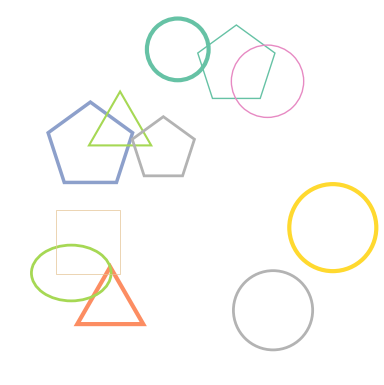[{"shape": "circle", "thickness": 3, "radius": 0.4, "center": [0.462, 0.872]}, {"shape": "pentagon", "thickness": 1, "radius": 0.53, "center": [0.614, 0.83]}, {"shape": "triangle", "thickness": 3, "radius": 0.49, "center": [0.286, 0.208]}, {"shape": "pentagon", "thickness": 2.5, "radius": 0.58, "center": [0.235, 0.619]}, {"shape": "circle", "thickness": 1, "radius": 0.47, "center": [0.695, 0.789]}, {"shape": "triangle", "thickness": 1.5, "radius": 0.47, "center": [0.312, 0.669]}, {"shape": "oval", "thickness": 2, "radius": 0.52, "center": [0.185, 0.291]}, {"shape": "circle", "thickness": 3, "radius": 0.57, "center": [0.864, 0.409]}, {"shape": "square", "thickness": 0.5, "radius": 0.42, "center": [0.229, 0.371]}, {"shape": "pentagon", "thickness": 2, "radius": 0.42, "center": [0.424, 0.612]}, {"shape": "circle", "thickness": 2, "radius": 0.51, "center": [0.709, 0.194]}]